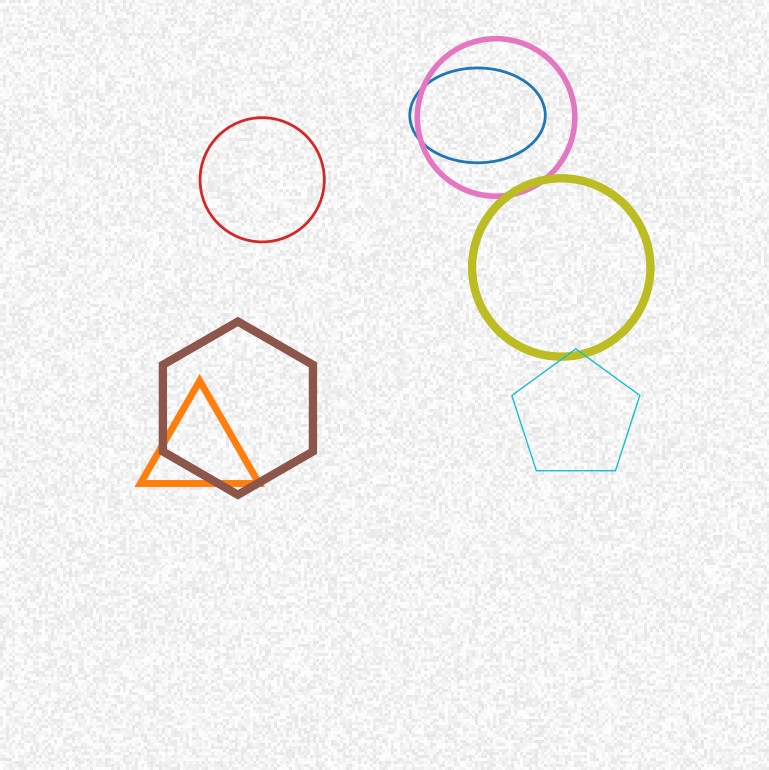[{"shape": "oval", "thickness": 1, "radius": 0.44, "center": [0.62, 0.85]}, {"shape": "triangle", "thickness": 2.5, "radius": 0.44, "center": [0.259, 0.417]}, {"shape": "circle", "thickness": 1, "radius": 0.4, "center": [0.341, 0.766]}, {"shape": "hexagon", "thickness": 3, "radius": 0.56, "center": [0.309, 0.47]}, {"shape": "circle", "thickness": 2, "radius": 0.51, "center": [0.644, 0.847]}, {"shape": "circle", "thickness": 3, "radius": 0.58, "center": [0.729, 0.653]}, {"shape": "pentagon", "thickness": 0.5, "radius": 0.44, "center": [0.748, 0.459]}]